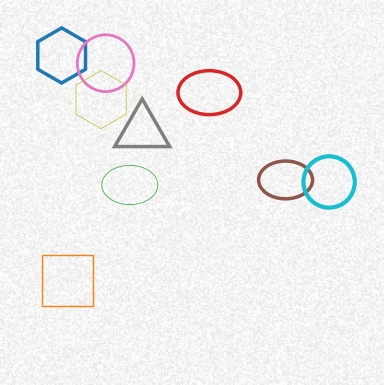[{"shape": "hexagon", "thickness": 2.5, "radius": 0.36, "center": [0.16, 0.856]}, {"shape": "square", "thickness": 1, "radius": 0.33, "center": [0.176, 0.271]}, {"shape": "oval", "thickness": 0.5, "radius": 0.36, "center": [0.337, 0.52]}, {"shape": "oval", "thickness": 2.5, "radius": 0.41, "center": [0.544, 0.759]}, {"shape": "oval", "thickness": 2.5, "radius": 0.35, "center": [0.742, 0.533]}, {"shape": "circle", "thickness": 2, "radius": 0.37, "center": [0.274, 0.836]}, {"shape": "triangle", "thickness": 2.5, "radius": 0.41, "center": [0.369, 0.661]}, {"shape": "hexagon", "thickness": 0.5, "radius": 0.38, "center": [0.263, 0.741]}, {"shape": "circle", "thickness": 3, "radius": 0.33, "center": [0.855, 0.527]}]